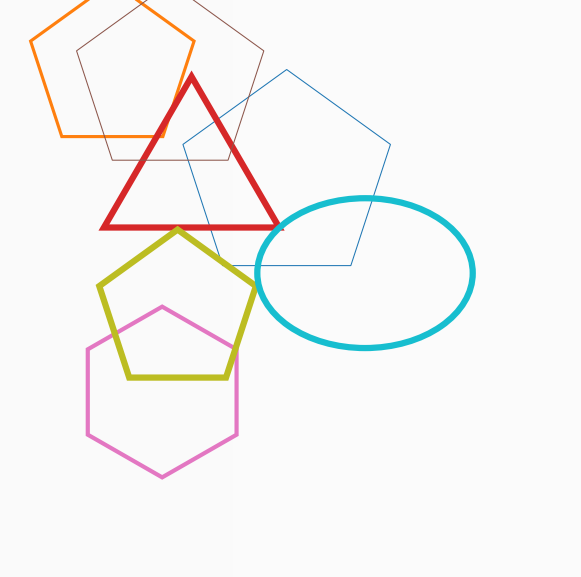[{"shape": "pentagon", "thickness": 0.5, "radius": 0.94, "center": [0.493, 0.691]}, {"shape": "pentagon", "thickness": 1.5, "radius": 0.74, "center": [0.193, 0.882]}, {"shape": "triangle", "thickness": 3, "radius": 0.87, "center": [0.33, 0.692]}, {"shape": "pentagon", "thickness": 0.5, "radius": 0.85, "center": [0.293, 0.859]}, {"shape": "hexagon", "thickness": 2, "radius": 0.74, "center": [0.279, 0.32]}, {"shape": "pentagon", "thickness": 3, "radius": 0.71, "center": [0.306, 0.46]}, {"shape": "oval", "thickness": 3, "radius": 0.93, "center": [0.628, 0.526]}]